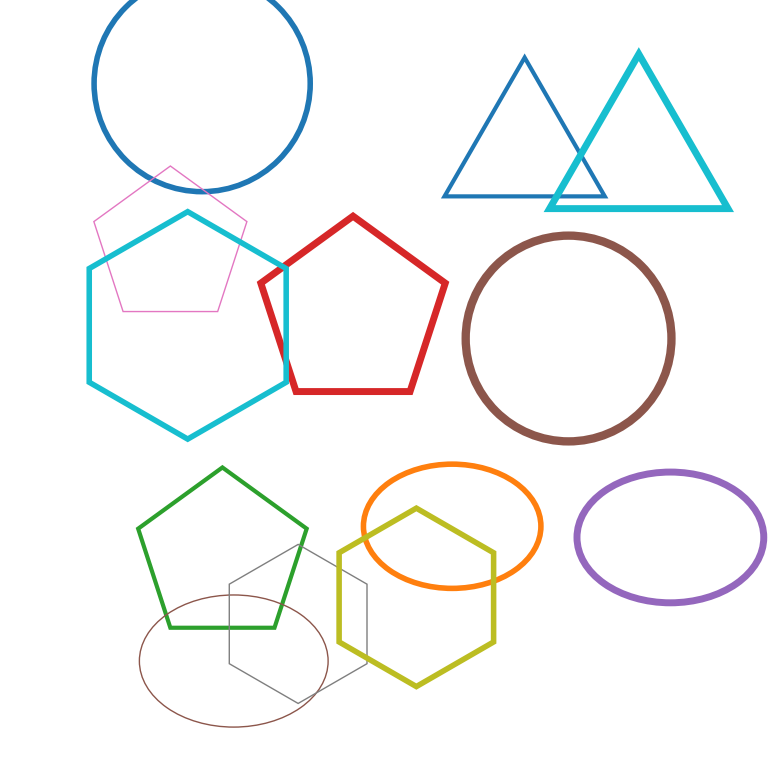[{"shape": "triangle", "thickness": 1.5, "radius": 0.6, "center": [0.681, 0.805]}, {"shape": "circle", "thickness": 2, "radius": 0.7, "center": [0.263, 0.891]}, {"shape": "oval", "thickness": 2, "radius": 0.58, "center": [0.587, 0.317]}, {"shape": "pentagon", "thickness": 1.5, "radius": 0.58, "center": [0.289, 0.278]}, {"shape": "pentagon", "thickness": 2.5, "radius": 0.63, "center": [0.459, 0.593]}, {"shape": "oval", "thickness": 2.5, "radius": 0.61, "center": [0.871, 0.302]}, {"shape": "oval", "thickness": 0.5, "radius": 0.61, "center": [0.304, 0.142]}, {"shape": "circle", "thickness": 3, "radius": 0.67, "center": [0.738, 0.56]}, {"shape": "pentagon", "thickness": 0.5, "radius": 0.52, "center": [0.221, 0.68]}, {"shape": "hexagon", "thickness": 0.5, "radius": 0.52, "center": [0.387, 0.19]}, {"shape": "hexagon", "thickness": 2, "radius": 0.58, "center": [0.541, 0.224]}, {"shape": "hexagon", "thickness": 2, "radius": 0.74, "center": [0.244, 0.577]}, {"shape": "triangle", "thickness": 2.5, "radius": 0.67, "center": [0.83, 0.796]}]